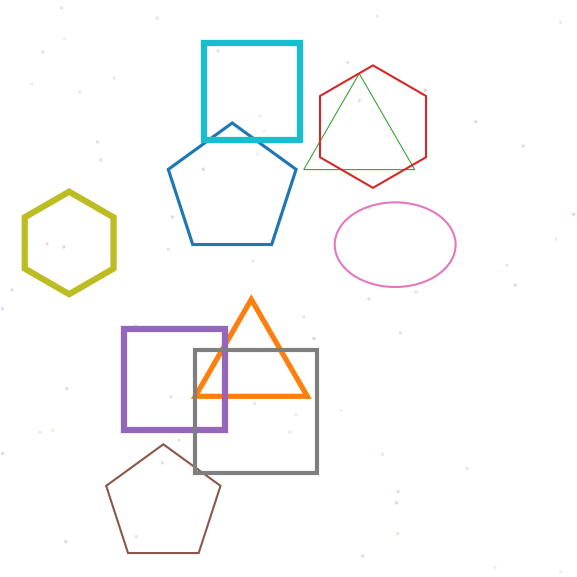[{"shape": "pentagon", "thickness": 1.5, "radius": 0.58, "center": [0.402, 0.67]}, {"shape": "triangle", "thickness": 2.5, "radius": 0.56, "center": [0.435, 0.369]}, {"shape": "triangle", "thickness": 0.5, "radius": 0.55, "center": [0.622, 0.761]}, {"shape": "hexagon", "thickness": 1, "radius": 0.53, "center": [0.646, 0.78]}, {"shape": "square", "thickness": 3, "radius": 0.44, "center": [0.302, 0.342]}, {"shape": "pentagon", "thickness": 1, "radius": 0.52, "center": [0.283, 0.126]}, {"shape": "oval", "thickness": 1, "radius": 0.52, "center": [0.684, 0.575]}, {"shape": "square", "thickness": 2, "radius": 0.53, "center": [0.443, 0.287]}, {"shape": "hexagon", "thickness": 3, "radius": 0.44, "center": [0.12, 0.578]}, {"shape": "square", "thickness": 3, "radius": 0.42, "center": [0.437, 0.841]}]